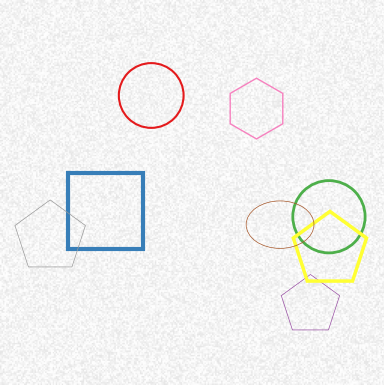[{"shape": "circle", "thickness": 1.5, "radius": 0.42, "center": [0.393, 0.752]}, {"shape": "square", "thickness": 3, "radius": 0.49, "center": [0.274, 0.452]}, {"shape": "circle", "thickness": 2, "radius": 0.47, "center": [0.854, 0.437]}, {"shape": "pentagon", "thickness": 0.5, "radius": 0.4, "center": [0.806, 0.207]}, {"shape": "pentagon", "thickness": 2.5, "radius": 0.5, "center": [0.857, 0.351]}, {"shape": "oval", "thickness": 0.5, "radius": 0.44, "center": [0.727, 0.416]}, {"shape": "hexagon", "thickness": 1, "radius": 0.39, "center": [0.666, 0.718]}, {"shape": "pentagon", "thickness": 0.5, "radius": 0.48, "center": [0.13, 0.385]}]